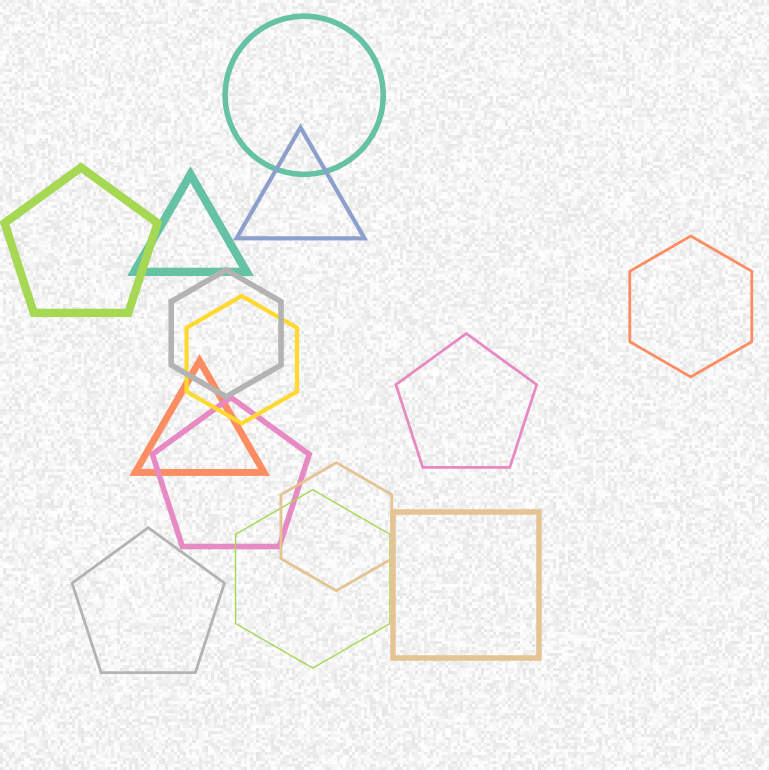[{"shape": "circle", "thickness": 2, "radius": 0.51, "center": [0.395, 0.876]}, {"shape": "triangle", "thickness": 3, "radius": 0.42, "center": [0.247, 0.689]}, {"shape": "hexagon", "thickness": 1, "radius": 0.46, "center": [0.897, 0.602]}, {"shape": "triangle", "thickness": 2.5, "radius": 0.48, "center": [0.259, 0.435]}, {"shape": "triangle", "thickness": 1.5, "radius": 0.48, "center": [0.39, 0.738]}, {"shape": "pentagon", "thickness": 1, "radius": 0.48, "center": [0.606, 0.471]}, {"shape": "pentagon", "thickness": 2, "radius": 0.54, "center": [0.3, 0.377]}, {"shape": "pentagon", "thickness": 3, "radius": 0.52, "center": [0.105, 0.678]}, {"shape": "hexagon", "thickness": 0.5, "radius": 0.58, "center": [0.406, 0.248]}, {"shape": "hexagon", "thickness": 1.5, "radius": 0.41, "center": [0.314, 0.533]}, {"shape": "hexagon", "thickness": 1, "radius": 0.42, "center": [0.437, 0.316]}, {"shape": "square", "thickness": 2, "radius": 0.47, "center": [0.605, 0.24]}, {"shape": "pentagon", "thickness": 1, "radius": 0.52, "center": [0.193, 0.211]}, {"shape": "hexagon", "thickness": 2, "radius": 0.41, "center": [0.294, 0.567]}]